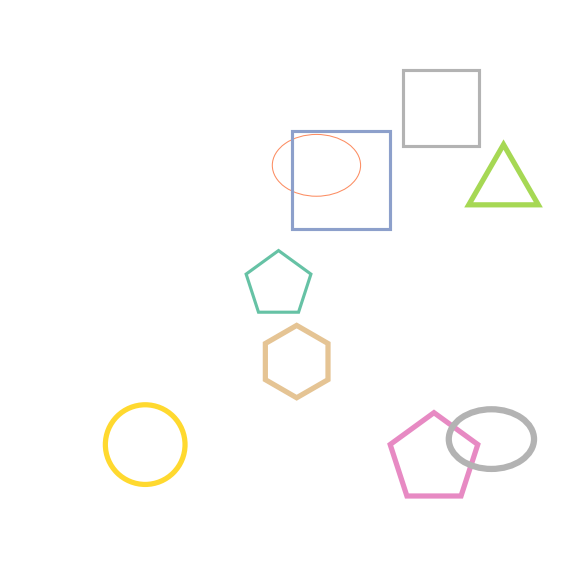[{"shape": "pentagon", "thickness": 1.5, "radius": 0.3, "center": [0.482, 0.506]}, {"shape": "oval", "thickness": 0.5, "radius": 0.38, "center": [0.548, 0.713]}, {"shape": "square", "thickness": 1.5, "radius": 0.42, "center": [0.59, 0.688]}, {"shape": "pentagon", "thickness": 2.5, "radius": 0.4, "center": [0.751, 0.205]}, {"shape": "triangle", "thickness": 2.5, "radius": 0.35, "center": [0.872, 0.679]}, {"shape": "circle", "thickness": 2.5, "radius": 0.34, "center": [0.251, 0.229]}, {"shape": "hexagon", "thickness": 2.5, "radius": 0.31, "center": [0.514, 0.373]}, {"shape": "oval", "thickness": 3, "radius": 0.37, "center": [0.851, 0.239]}, {"shape": "square", "thickness": 1.5, "radius": 0.33, "center": [0.764, 0.812]}]